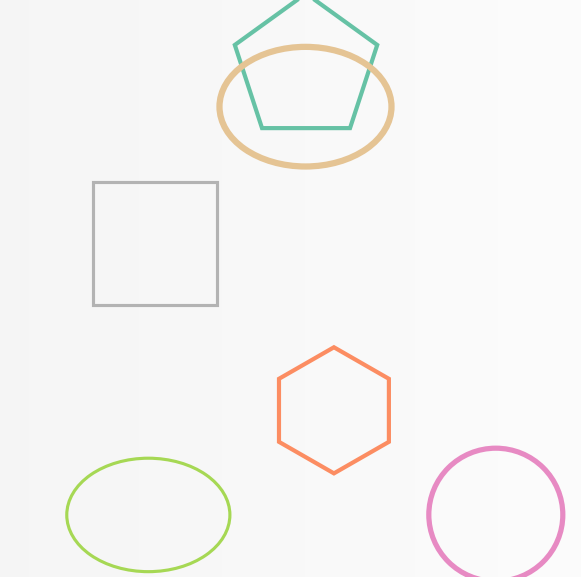[{"shape": "pentagon", "thickness": 2, "radius": 0.64, "center": [0.526, 0.881]}, {"shape": "hexagon", "thickness": 2, "radius": 0.55, "center": [0.575, 0.289]}, {"shape": "circle", "thickness": 2.5, "radius": 0.58, "center": [0.853, 0.108]}, {"shape": "oval", "thickness": 1.5, "radius": 0.7, "center": [0.255, 0.107]}, {"shape": "oval", "thickness": 3, "radius": 0.74, "center": [0.526, 0.814]}, {"shape": "square", "thickness": 1.5, "radius": 0.53, "center": [0.266, 0.578]}]